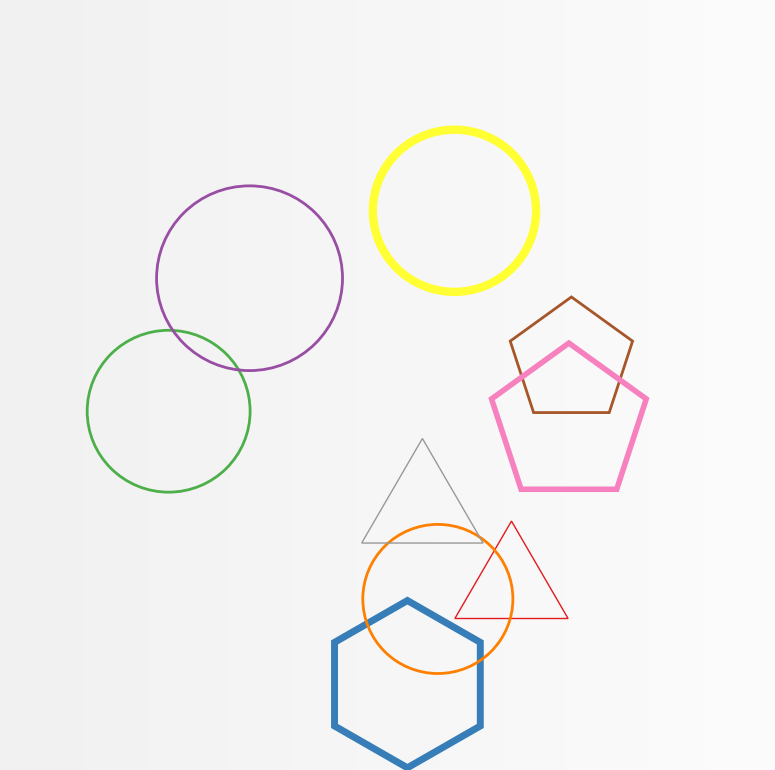[{"shape": "triangle", "thickness": 0.5, "radius": 0.42, "center": [0.66, 0.239]}, {"shape": "hexagon", "thickness": 2.5, "radius": 0.54, "center": [0.526, 0.111]}, {"shape": "circle", "thickness": 1, "radius": 0.53, "center": [0.218, 0.466]}, {"shape": "circle", "thickness": 1, "radius": 0.6, "center": [0.322, 0.639]}, {"shape": "circle", "thickness": 1, "radius": 0.48, "center": [0.565, 0.222]}, {"shape": "circle", "thickness": 3, "radius": 0.53, "center": [0.586, 0.726]}, {"shape": "pentagon", "thickness": 1, "radius": 0.42, "center": [0.737, 0.531]}, {"shape": "pentagon", "thickness": 2, "radius": 0.52, "center": [0.734, 0.449]}, {"shape": "triangle", "thickness": 0.5, "radius": 0.45, "center": [0.545, 0.34]}]